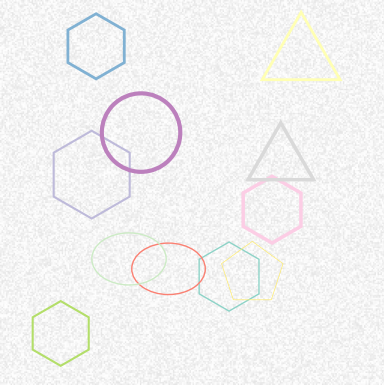[{"shape": "hexagon", "thickness": 1, "radius": 0.45, "center": [0.595, 0.282]}, {"shape": "triangle", "thickness": 2, "radius": 0.58, "center": [0.782, 0.851]}, {"shape": "hexagon", "thickness": 1.5, "radius": 0.57, "center": [0.238, 0.546]}, {"shape": "oval", "thickness": 1, "radius": 0.48, "center": [0.438, 0.302]}, {"shape": "hexagon", "thickness": 2, "radius": 0.42, "center": [0.25, 0.88]}, {"shape": "hexagon", "thickness": 1.5, "radius": 0.42, "center": [0.158, 0.134]}, {"shape": "hexagon", "thickness": 2.5, "radius": 0.43, "center": [0.707, 0.455]}, {"shape": "triangle", "thickness": 2.5, "radius": 0.49, "center": [0.729, 0.582]}, {"shape": "circle", "thickness": 3, "radius": 0.51, "center": [0.366, 0.656]}, {"shape": "oval", "thickness": 1, "radius": 0.48, "center": [0.335, 0.327]}, {"shape": "pentagon", "thickness": 0.5, "radius": 0.42, "center": [0.655, 0.289]}]